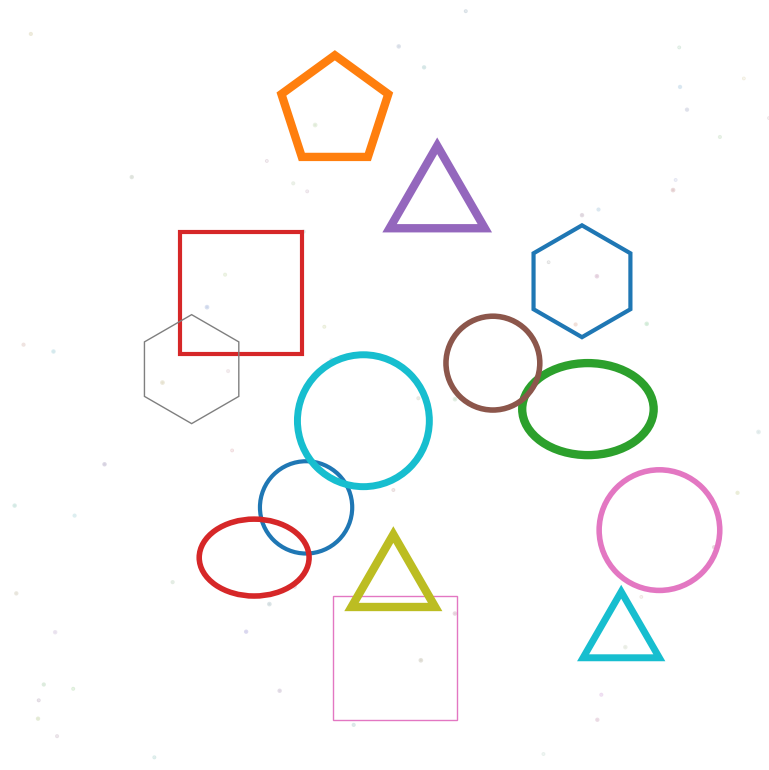[{"shape": "circle", "thickness": 1.5, "radius": 0.3, "center": [0.398, 0.341]}, {"shape": "hexagon", "thickness": 1.5, "radius": 0.36, "center": [0.756, 0.635]}, {"shape": "pentagon", "thickness": 3, "radius": 0.36, "center": [0.435, 0.855]}, {"shape": "oval", "thickness": 3, "radius": 0.43, "center": [0.764, 0.469]}, {"shape": "square", "thickness": 1.5, "radius": 0.4, "center": [0.313, 0.619]}, {"shape": "oval", "thickness": 2, "radius": 0.36, "center": [0.33, 0.276]}, {"shape": "triangle", "thickness": 3, "radius": 0.36, "center": [0.568, 0.739]}, {"shape": "circle", "thickness": 2, "radius": 0.3, "center": [0.64, 0.528]}, {"shape": "square", "thickness": 0.5, "radius": 0.4, "center": [0.512, 0.146]}, {"shape": "circle", "thickness": 2, "radius": 0.39, "center": [0.856, 0.312]}, {"shape": "hexagon", "thickness": 0.5, "radius": 0.35, "center": [0.249, 0.521]}, {"shape": "triangle", "thickness": 3, "radius": 0.31, "center": [0.511, 0.243]}, {"shape": "circle", "thickness": 2.5, "radius": 0.43, "center": [0.472, 0.454]}, {"shape": "triangle", "thickness": 2.5, "radius": 0.29, "center": [0.807, 0.174]}]